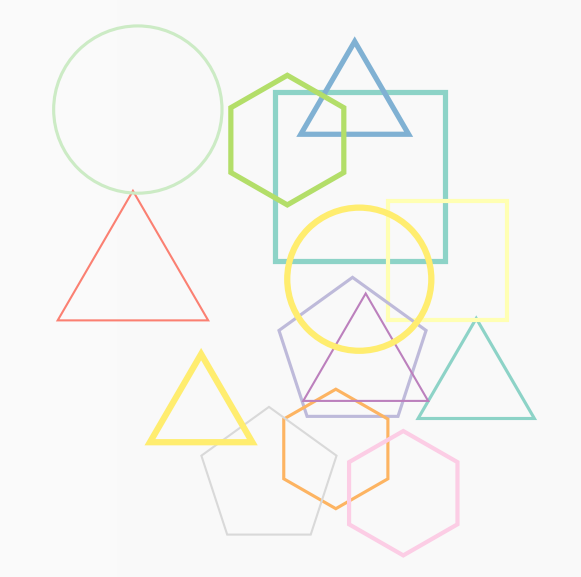[{"shape": "triangle", "thickness": 1.5, "radius": 0.58, "center": [0.819, 0.332]}, {"shape": "square", "thickness": 2.5, "radius": 0.73, "center": [0.619, 0.693]}, {"shape": "square", "thickness": 2, "radius": 0.51, "center": [0.769, 0.548]}, {"shape": "pentagon", "thickness": 1.5, "radius": 0.67, "center": [0.606, 0.386]}, {"shape": "triangle", "thickness": 1, "radius": 0.75, "center": [0.229, 0.519]}, {"shape": "triangle", "thickness": 2.5, "radius": 0.54, "center": [0.61, 0.82]}, {"shape": "hexagon", "thickness": 1.5, "radius": 0.52, "center": [0.578, 0.222]}, {"shape": "hexagon", "thickness": 2.5, "radius": 0.56, "center": [0.494, 0.757]}, {"shape": "hexagon", "thickness": 2, "radius": 0.54, "center": [0.694, 0.145]}, {"shape": "pentagon", "thickness": 1, "radius": 0.61, "center": [0.463, 0.172]}, {"shape": "triangle", "thickness": 1, "radius": 0.62, "center": [0.629, 0.367]}, {"shape": "circle", "thickness": 1.5, "radius": 0.72, "center": [0.237, 0.809]}, {"shape": "circle", "thickness": 3, "radius": 0.62, "center": [0.618, 0.516]}, {"shape": "triangle", "thickness": 3, "radius": 0.51, "center": [0.346, 0.284]}]